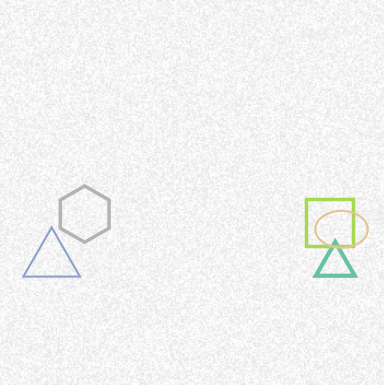[{"shape": "triangle", "thickness": 3, "radius": 0.29, "center": [0.871, 0.313]}, {"shape": "triangle", "thickness": 1.5, "radius": 0.42, "center": [0.134, 0.324]}, {"shape": "square", "thickness": 2.5, "radius": 0.31, "center": [0.855, 0.423]}, {"shape": "oval", "thickness": 1.5, "radius": 0.34, "center": [0.887, 0.404]}, {"shape": "hexagon", "thickness": 2.5, "radius": 0.37, "center": [0.22, 0.444]}]